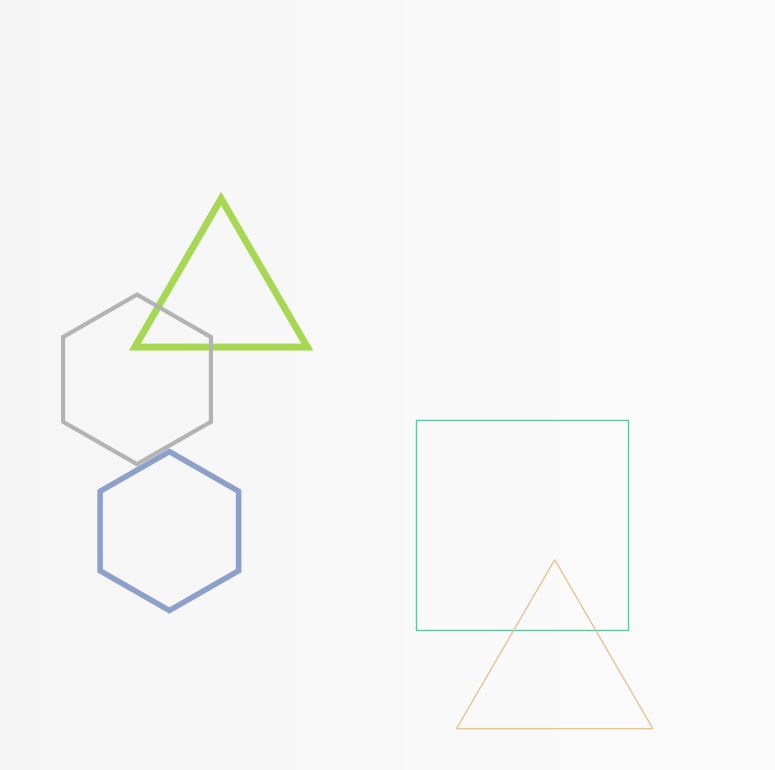[{"shape": "square", "thickness": 0.5, "radius": 0.68, "center": [0.673, 0.319]}, {"shape": "hexagon", "thickness": 2, "radius": 0.52, "center": [0.219, 0.31]}, {"shape": "triangle", "thickness": 2.5, "radius": 0.64, "center": [0.285, 0.613]}, {"shape": "triangle", "thickness": 0.5, "radius": 0.73, "center": [0.716, 0.127]}, {"shape": "hexagon", "thickness": 1.5, "radius": 0.55, "center": [0.177, 0.507]}]